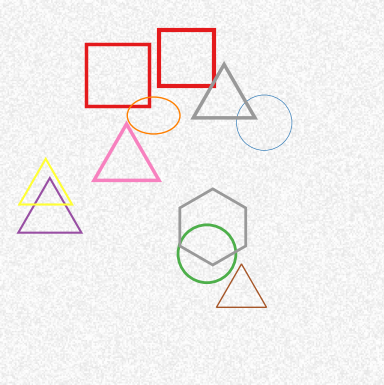[{"shape": "square", "thickness": 3, "radius": 0.36, "center": [0.484, 0.849]}, {"shape": "square", "thickness": 2.5, "radius": 0.4, "center": [0.305, 0.805]}, {"shape": "circle", "thickness": 0.5, "radius": 0.36, "center": [0.686, 0.681]}, {"shape": "circle", "thickness": 2, "radius": 0.38, "center": [0.538, 0.341]}, {"shape": "triangle", "thickness": 1.5, "radius": 0.47, "center": [0.129, 0.443]}, {"shape": "oval", "thickness": 1, "radius": 0.34, "center": [0.399, 0.7]}, {"shape": "triangle", "thickness": 1.5, "radius": 0.4, "center": [0.119, 0.508]}, {"shape": "triangle", "thickness": 1, "radius": 0.38, "center": [0.627, 0.239]}, {"shape": "triangle", "thickness": 2.5, "radius": 0.49, "center": [0.329, 0.58]}, {"shape": "triangle", "thickness": 2.5, "radius": 0.46, "center": [0.582, 0.74]}, {"shape": "hexagon", "thickness": 2, "radius": 0.49, "center": [0.553, 0.411]}]